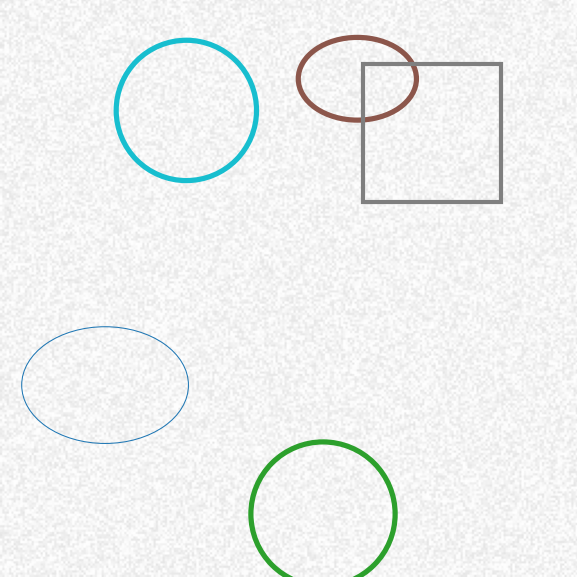[{"shape": "oval", "thickness": 0.5, "radius": 0.72, "center": [0.182, 0.332]}, {"shape": "circle", "thickness": 2.5, "radius": 0.62, "center": [0.559, 0.109]}, {"shape": "oval", "thickness": 2.5, "radius": 0.51, "center": [0.619, 0.863]}, {"shape": "square", "thickness": 2, "radius": 0.6, "center": [0.748, 0.769]}, {"shape": "circle", "thickness": 2.5, "radius": 0.61, "center": [0.323, 0.808]}]